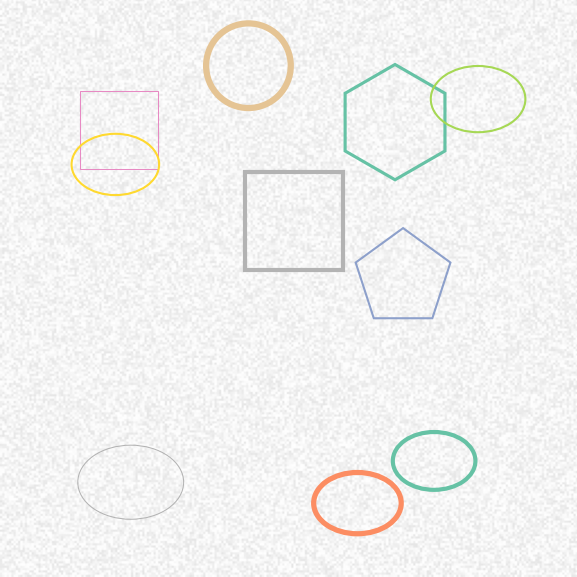[{"shape": "hexagon", "thickness": 1.5, "radius": 0.5, "center": [0.684, 0.788]}, {"shape": "oval", "thickness": 2, "radius": 0.36, "center": [0.752, 0.201]}, {"shape": "oval", "thickness": 2.5, "radius": 0.38, "center": [0.619, 0.128]}, {"shape": "pentagon", "thickness": 1, "radius": 0.43, "center": [0.698, 0.518]}, {"shape": "square", "thickness": 0.5, "radius": 0.34, "center": [0.206, 0.773]}, {"shape": "oval", "thickness": 1, "radius": 0.41, "center": [0.828, 0.828]}, {"shape": "oval", "thickness": 1, "radius": 0.38, "center": [0.2, 0.714]}, {"shape": "circle", "thickness": 3, "radius": 0.37, "center": [0.43, 0.885]}, {"shape": "oval", "thickness": 0.5, "radius": 0.46, "center": [0.226, 0.164]}, {"shape": "square", "thickness": 2, "radius": 0.43, "center": [0.509, 0.616]}]